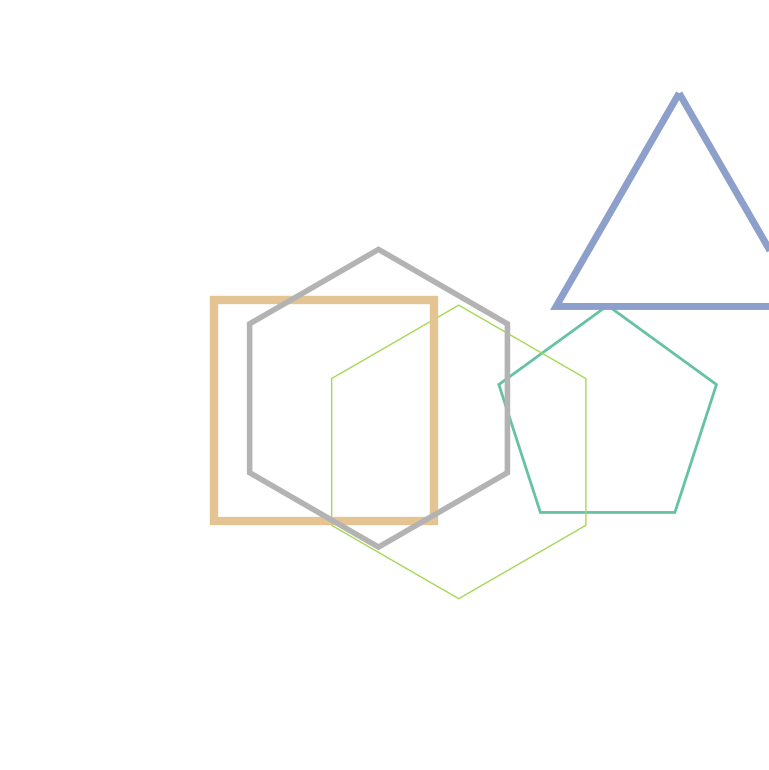[{"shape": "pentagon", "thickness": 1, "radius": 0.74, "center": [0.789, 0.455]}, {"shape": "triangle", "thickness": 2.5, "radius": 0.92, "center": [0.882, 0.694]}, {"shape": "hexagon", "thickness": 0.5, "radius": 0.95, "center": [0.596, 0.413]}, {"shape": "square", "thickness": 3, "radius": 0.71, "center": [0.421, 0.467]}, {"shape": "hexagon", "thickness": 2, "radius": 0.97, "center": [0.492, 0.483]}]